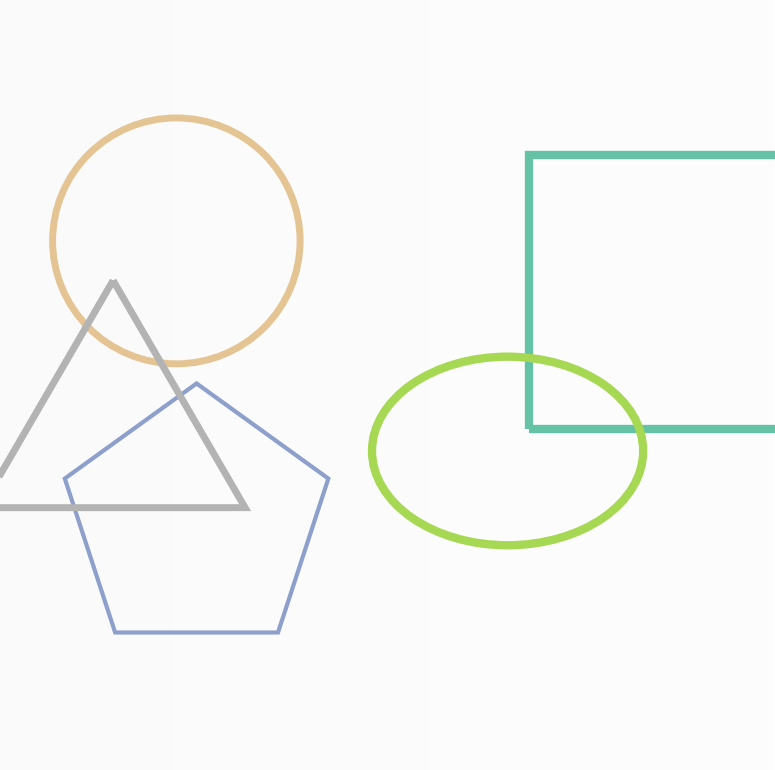[{"shape": "square", "thickness": 3, "radius": 0.89, "center": [0.861, 0.621]}, {"shape": "pentagon", "thickness": 1.5, "radius": 0.89, "center": [0.254, 0.323]}, {"shape": "oval", "thickness": 3, "radius": 0.87, "center": [0.655, 0.414]}, {"shape": "circle", "thickness": 2.5, "radius": 0.8, "center": [0.228, 0.687]}, {"shape": "triangle", "thickness": 2.5, "radius": 0.98, "center": [0.146, 0.439]}]